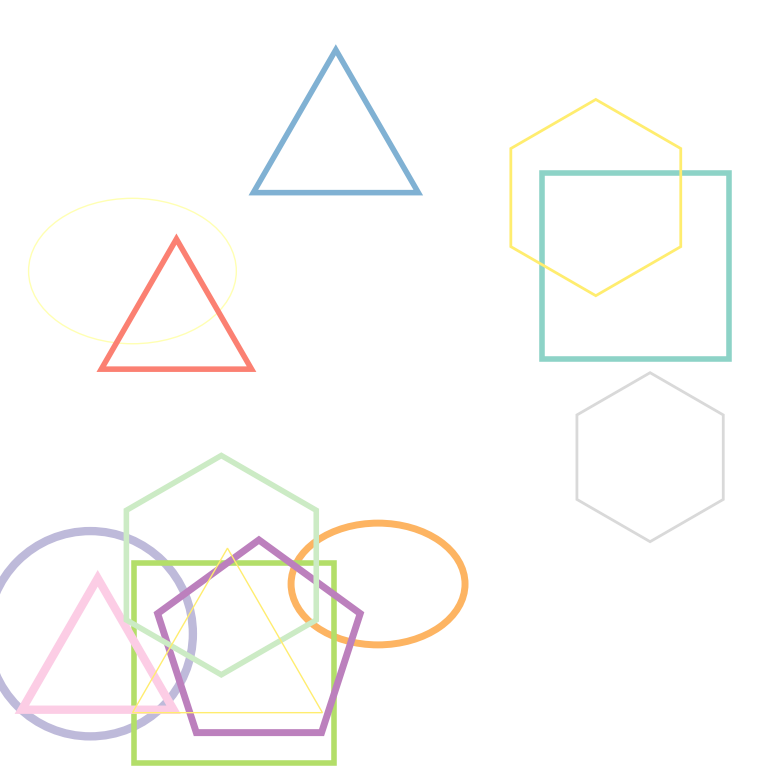[{"shape": "square", "thickness": 2, "radius": 0.61, "center": [0.825, 0.654]}, {"shape": "oval", "thickness": 0.5, "radius": 0.67, "center": [0.172, 0.648]}, {"shape": "circle", "thickness": 3, "radius": 0.67, "center": [0.117, 0.177]}, {"shape": "triangle", "thickness": 2, "radius": 0.56, "center": [0.229, 0.577]}, {"shape": "triangle", "thickness": 2, "radius": 0.62, "center": [0.436, 0.812]}, {"shape": "oval", "thickness": 2.5, "radius": 0.56, "center": [0.491, 0.242]}, {"shape": "square", "thickness": 2, "radius": 0.65, "center": [0.303, 0.139]}, {"shape": "triangle", "thickness": 3, "radius": 0.57, "center": [0.127, 0.135]}, {"shape": "hexagon", "thickness": 1, "radius": 0.55, "center": [0.844, 0.406]}, {"shape": "pentagon", "thickness": 2.5, "radius": 0.69, "center": [0.336, 0.16]}, {"shape": "hexagon", "thickness": 2, "radius": 0.71, "center": [0.287, 0.266]}, {"shape": "triangle", "thickness": 0.5, "radius": 0.71, "center": [0.295, 0.146]}, {"shape": "hexagon", "thickness": 1, "radius": 0.64, "center": [0.774, 0.743]}]